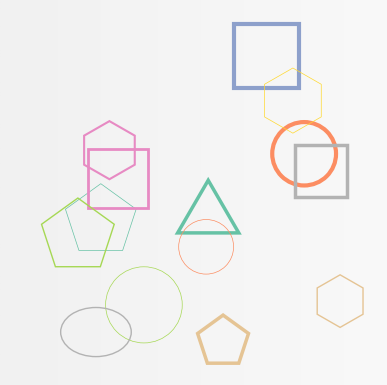[{"shape": "triangle", "thickness": 2.5, "radius": 0.46, "center": [0.537, 0.441]}, {"shape": "pentagon", "thickness": 0.5, "radius": 0.48, "center": [0.26, 0.427]}, {"shape": "circle", "thickness": 0.5, "radius": 0.35, "center": [0.532, 0.359]}, {"shape": "circle", "thickness": 3, "radius": 0.41, "center": [0.785, 0.601]}, {"shape": "square", "thickness": 3, "radius": 0.42, "center": [0.688, 0.854]}, {"shape": "hexagon", "thickness": 1.5, "radius": 0.38, "center": [0.282, 0.61]}, {"shape": "square", "thickness": 2, "radius": 0.38, "center": [0.304, 0.536]}, {"shape": "pentagon", "thickness": 1, "radius": 0.49, "center": [0.201, 0.387]}, {"shape": "circle", "thickness": 0.5, "radius": 0.49, "center": [0.371, 0.208]}, {"shape": "hexagon", "thickness": 0.5, "radius": 0.42, "center": [0.756, 0.739]}, {"shape": "hexagon", "thickness": 1, "radius": 0.34, "center": [0.878, 0.218]}, {"shape": "pentagon", "thickness": 2.5, "radius": 0.35, "center": [0.576, 0.112]}, {"shape": "oval", "thickness": 1, "radius": 0.46, "center": [0.248, 0.138]}, {"shape": "square", "thickness": 2.5, "radius": 0.34, "center": [0.828, 0.556]}]